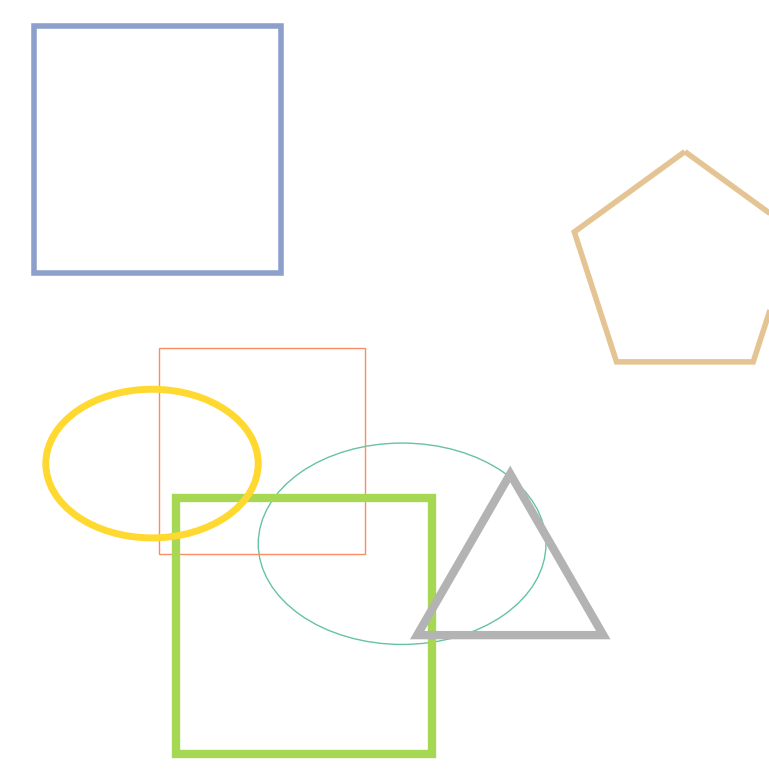[{"shape": "oval", "thickness": 0.5, "radius": 0.93, "center": [0.522, 0.294]}, {"shape": "square", "thickness": 0.5, "radius": 0.67, "center": [0.34, 0.414]}, {"shape": "square", "thickness": 2, "radius": 0.8, "center": [0.205, 0.806]}, {"shape": "square", "thickness": 3, "radius": 0.83, "center": [0.395, 0.187]}, {"shape": "oval", "thickness": 2.5, "radius": 0.69, "center": [0.197, 0.398]}, {"shape": "pentagon", "thickness": 2, "radius": 0.75, "center": [0.889, 0.652]}, {"shape": "triangle", "thickness": 3, "radius": 0.7, "center": [0.663, 0.245]}]